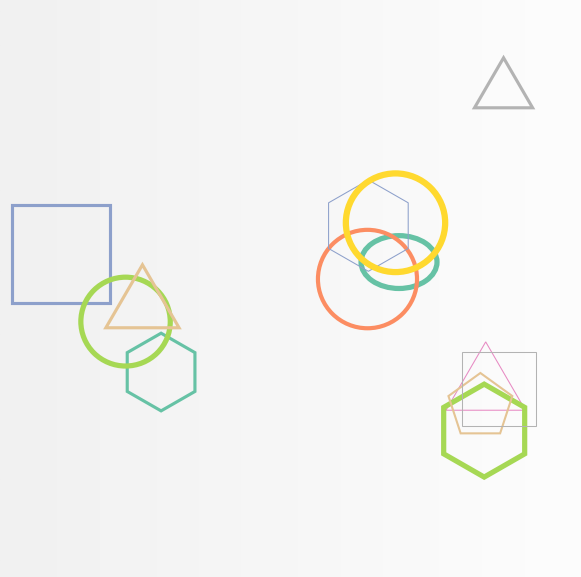[{"shape": "oval", "thickness": 2.5, "radius": 0.33, "center": [0.686, 0.545]}, {"shape": "hexagon", "thickness": 1.5, "radius": 0.34, "center": [0.277, 0.355]}, {"shape": "circle", "thickness": 2, "radius": 0.43, "center": [0.632, 0.516]}, {"shape": "square", "thickness": 1.5, "radius": 0.42, "center": [0.104, 0.56]}, {"shape": "hexagon", "thickness": 0.5, "radius": 0.4, "center": [0.634, 0.608]}, {"shape": "triangle", "thickness": 0.5, "radius": 0.39, "center": [0.836, 0.328]}, {"shape": "circle", "thickness": 2.5, "radius": 0.38, "center": [0.216, 0.442]}, {"shape": "hexagon", "thickness": 2.5, "radius": 0.4, "center": [0.833, 0.253]}, {"shape": "circle", "thickness": 3, "radius": 0.43, "center": [0.68, 0.613]}, {"shape": "triangle", "thickness": 1.5, "radius": 0.36, "center": [0.245, 0.468]}, {"shape": "pentagon", "thickness": 1, "radius": 0.29, "center": [0.826, 0.295]}, {"shape": "triangle", "thickness": 1.5, "radius": 0.29, "center": [0.866, 0.841]}, {"shape": "square", "thickness": 0.5, "radius": 0.32, "center": [0.859, 0.326]}]